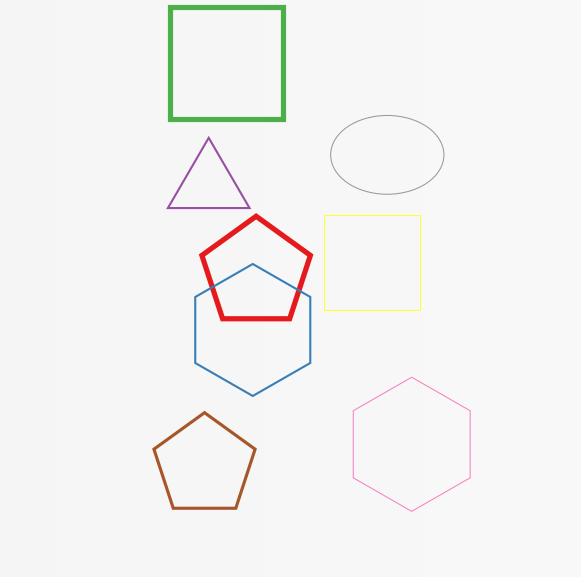[{"shape": "pentagon", "thickness": 2.5, "radius": 0.49, "center": [0.441, 0.527]}, {"shape": "hexagon", "thickness": 1, "radius": 0.57, "center": [0.435, 0.428]}, {"shape": "square", "thickness": 2.5, "radius": 0.48, "center": [0.39, 0.89]}, {"shape": "triangle", "thickness": 1, "radius": 0.41, "center": [0.359, 0.679]}, {"shape": "square", "thickness": 0.5, "radius": 0.41, "center": [0.641, 0.544]}, {"shape": "pentagon", "thickness": 1.5, "radius": 0.46, "center": [0.352, 0.193]}, {"shape": "hexagon", "thickness": 0.5, "radius": 0.58, "center": [0.708, 0.23]}, {"shape": "oval", "thickness": 0.5, "radius": 0.49, "center": [0.666, 0.731]}]